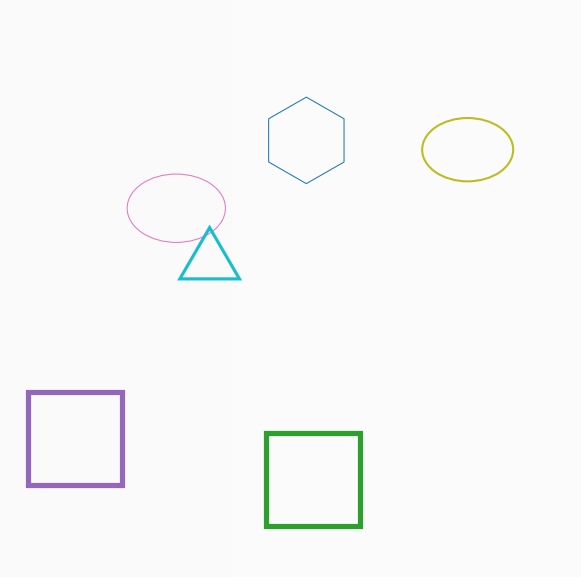[{"shape": "hexagon", "thickness": 0.5, "radius": 0.37, "center": [0.527, 0.756]}, {"shape": "square", "thickness": 2.5, "radius": 0.4, "center": [0.539, 0.169]}, {"shape": "square", "thickness": 2.5, "radius": 0.4, "center": [0.129, 0.239]}, {"shape": "oval", "thickness": 0.5, "radius": 0.42, "center": [0.303, 0.639]}, {"shape": "oval", "thickness": 1, "radius": 0.39, "center": [0.805, 0.74]}, {"shape": "triangle", "thickness": 1.5, "radius": 0.3, "center": [0.361, 0.546]}]